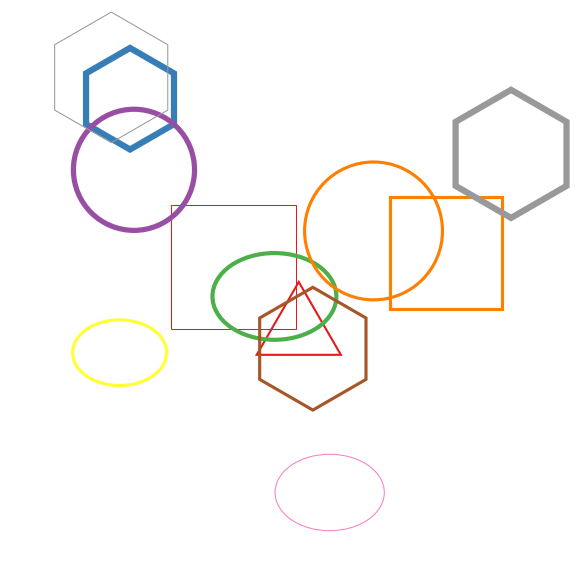[{"shape": "square", "thickness": 0.5, "radius": 0.54, "center": [0.404, 0.537]}, {"shape": "triangle", "thickness": 1, "radius": 0.42, "center": [0.517, 0.427]}, {"shape": "hexagon", "thickness": 3, "radius": 0.44, "center": [0.225, 0.828]}, {"shape": "oval", "thickness": 2, "radius": 0.54, "center": [0.475, 0.486]}, {"shape": "circle", "thickness": 2.5, "radius": 0.52, "center": [0.232, 0.705]}, {"shape": "circle", "thickness": 1.5, "radius": 0.6, "center": [0.647, 0.599]}, {"shape": "square", "thickness": 1.5, "radius": 0.49, "center": [0.772, 0.561]}, {"shape": "oval", "thickness": 1.5, "radius": 0.41, "center": [0.207, 0.388]}, {"shape": "hexagon", "thickness": 1.5, "radius": 0.53, "center": [0.542, 0.395]}, {"shape": "oval", "thickness": 0.5, "radius": 0.47, "center": [0.571, 0.146]}, {"shape": "hexagon", "thickness": 0.5, "radius": 0.57, "center": [0.193, 0.865]}, {"shape": "hexagon", "thickness": 3, "radius": 0.55, "center": [0.885, 0.733]}]